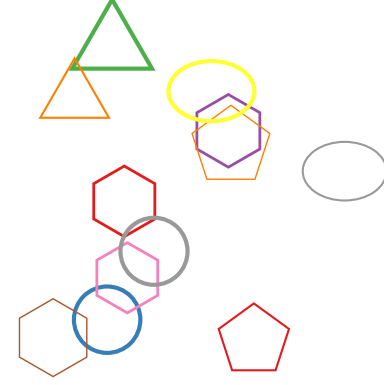[{"shape": "pentagon", "thickness": 1.5, "radius": 0.48, "center": [0.659, 0.116]}, {"shape": "hexagon", "thickness": 2, "radius": 0.46, "center": [0.323, 0.477]}, {"shape": "circle", "thickness": 3, "radius": 0.43, "center": [0.278, 0.17]}, {"shape": "triangle", "thickness": 3, "radius": 0.6, "center": [0.291, 0.882]}, {"shape": "hexagon", "thickness": 2, "radius": 0.47, "center": [0.593, 0.66]}, {"shape": "pentagon", "thickness": 1, "radius": 0.53, "center": [0.6, 0.62]}, {"shape": "triangle", "thickness": 1.5, "radius": 0.52, "center": [0.194, 0.746]}, {"shape": "oval", "thickness": 3, "radius": 0.56, "center": [0.549, 0.763]}, {"shape": "hexagon", "thickness": 1, "radius": 0.5, "center": [0.138, 0.123]}, {"shape": "hexagon", "thickness": 2, "radius": 0.46, "center": [0.331, 0.278]}, {"shape": "circle", "thickness": 3, "radius": 0.44, "center": [0.4, 0.347]}, {"shape": "oval", "thickness": 1.5, "radius": 0.54, "center": [0.895, 0.555]}]